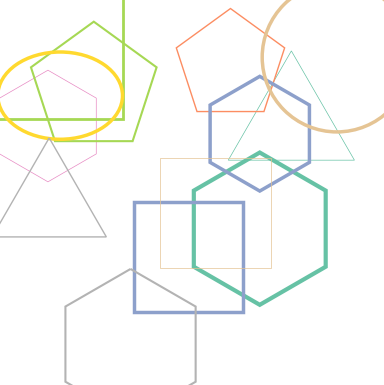[{"shape": "hexagon", "thickness": 3, "radius": 0.99, "center": [0.675, 0.406]}, {"shape": "triangle", "thickness": 0.5, "radius": 0.95, "center": [0.757, 0.679]}, {"shape": "pentagon", "thickness": 1, "radius": 0.74, "center": [0.599, 0.83]}, {"shape": "square", "thickness": 2.5, "radius": 0.71, "center": [0.49, 0.333]}, {"shape": "hexagon", "thickness": 2.5, "radius": 0.74, "center": [0.675, 0.653]}, {"shape": "hexagon", "thickness": 0.5, "radius": 0.72, "center": [0.125, 0.673]}, {"shape": "square", "thickness": 2, "radius": 0.99, "center": [0.121, 0.889]}, {"shape": "pentagon", "thickness": 1.5, "radius": 0.86, "center": [0.244, 0.772]}, {"shape": "oval", "thickness": 2.5, "radius": 0.81, "center": [0.156, 0.752]}, {"shape": "circle", "thickness": 2.5, "radius": 0.97, "center": [0.875, 0.851]}, {"shape": "square", "thickness": 0.5, "radius": 0.72, "center": [0.559, 0.447]}, {"shape": "hexagon", "thickness": 1.5, "radius": 0.98, "center": [0.339, 0.106]}, {"shape": "triangle", "thickness": 1, "radius": 0.86, "center": [0.128, 0.47]}]